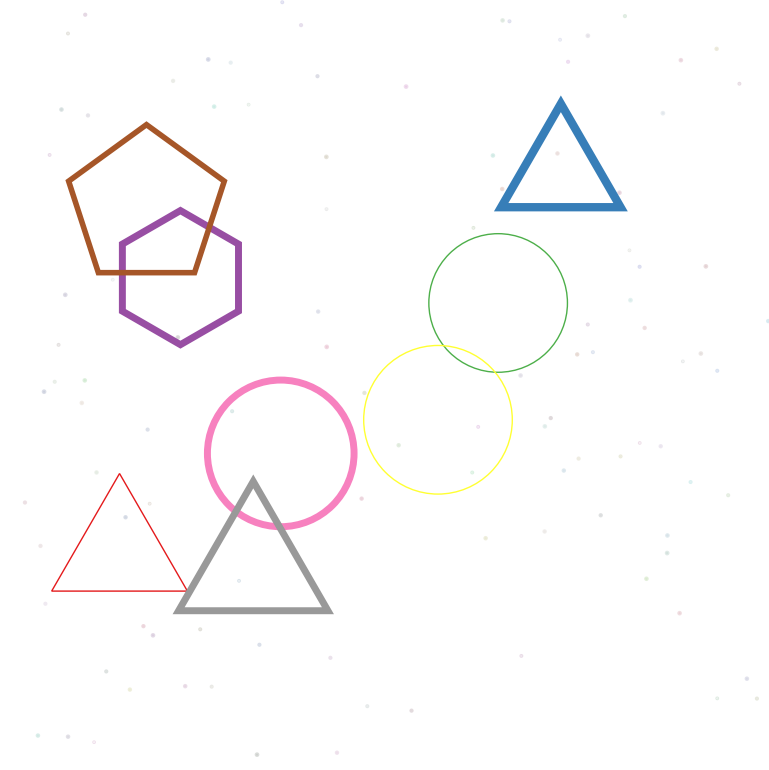[{"shape": "triangle", "thickness": 0.5, "radius": 0.51, "center": [0.155, 0.283]}, {"shape": "triangle", "thickness": 3, "radius": 0.45, "center": [0.728, 0.776]}, {"shape": "circle", "thickness": 0.5, "radius": 0.45, "center": [0.647, 0.607]}, {"shape": "hexagon", "thickness": 2.5, "radius": 0.44, "center": [0.234, 0.639]}, {"shape": "circle", "thickness": 0.5, "radius": 0.48, "center": [0.569, 0.455]}, {"shape": "pentagon", "thickness": 2, "radius": 0.53, "center": [0.19, 0.732]}, {"shape": "circle", "thickness": 2.5, "radius": 0.48, "center": [0.365, 0.411]}, {"shape": "triangle", "thickness": 2.5, "radius": 0.56, "center": [0.329, 0.263]}]